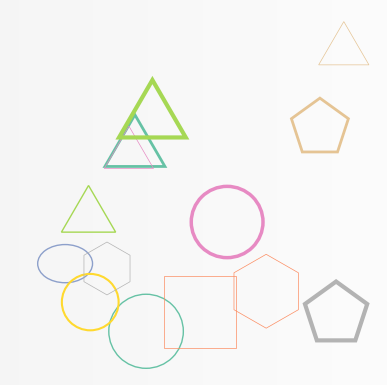[{"shape": "circle", "thickness": 1, "radius": 0.48, "center": [0.377, 0.14]}, {"shape": "triangle", "thickness": 2, "radius": 0.45, "center": [0.348, 0.612]}, {"shape": "square", "thickness": 0.5, "radius": 0.47, "center": [0.516, 0.19]}, {"shape": "hexagon", "thickness": 0.5, "radius": 0.48, "center": [0.687, 0.244]}, {"shape": "oval", "thickness": 1, "radius": 0.35, "center": [0.168, 0.315]}, {"shape": "triangle", "thickness": 0.5, "radius": 0.37, "center": [0.333, 0.599]}, {"shape": "circle", "thickness": 2.5, "radius": 0.46, "center": [0.586, 0.423]}, {"shape": "triangle", "thickness": 1, "radius": 0.4, "center": [0.228, 0.437]}, {"shape": "triangle", "thickness": 3, "radius": 0.5, "center": [0.393, 0.693]}, {"shape": "circle", "thickness": 1.5, "radius": 0.37, "center": [0.233, 0.215]}, {"shape": "pentagon", "thickness": 2, "radius": 0.39, "center": [0.826, 0.668]}, {"shape": "triangle", "thickness": 0.5, "radius": 0.37, "center": [0.887, 0.869]}, {"shape": "pentagon", "thickness": 3, "radius": 0.42, "center": [0.867, 0.184]}, {"shape": "hexagon", "thickness": 0.5, "radius": 0.34, "center": [0.276, 0.303]}]